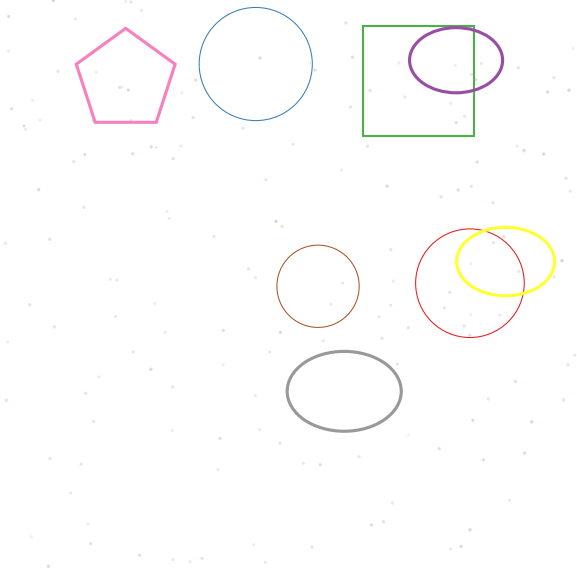[{"shape": "circle", "thickness": 0.5, "radius": 0.47, "center": [0.814, 0.509]}, {"shape": "circle", "thickness": 0.5, "radius": 0.49, "center": [0.443, 0.888]}, {"shape": "square", "thickness": 1, "radius": 0.48, "center": [0.725, 0.859]}, {"shape": "oval", "thickness": 1.5, "radius": 0.4, "center": [0.79, 0.895]}, {"shape": "oval", "thickness": 1.5, "radius": 0.42, "center": [0.875, 0.546]}, {"shape": "circle", "thickness": 0.5, "radius": 0.36, "center": [0.551, 0.503]}, {"shape": "pentagon", "thickness": 1.5, "radius": 0.45, "center": [0.218, 0.86]}, {"shape": "oval", "thickness": 1.5, "radius": 0.49, "center": [0.596, 0.322]}]